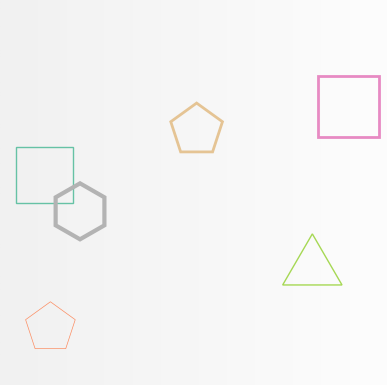[{"shape": "square", "thickness": 1, "radius": 0.36, "center": [0.114, 0.545]}, {"shape": "pentagon", "thickness": 0.5, "radius": 0.34, "center": [0.13, 0.149]}, {"shape": "square", "thickness": 2, "radius": 0.4, "center": [0.9, 0.722]}, {"shape": "triangle", "thickness": 1, "radius": 0.44, "center": [0.806, 0.304]}, {"shape": "pentagon", "thickness": 2, "radius": 0.35, "center": [0.507, 0.662]}, {"shape": "hexagon", "thickness": 3, "radius": 0.36, "center": [0.207, 0.451]}]